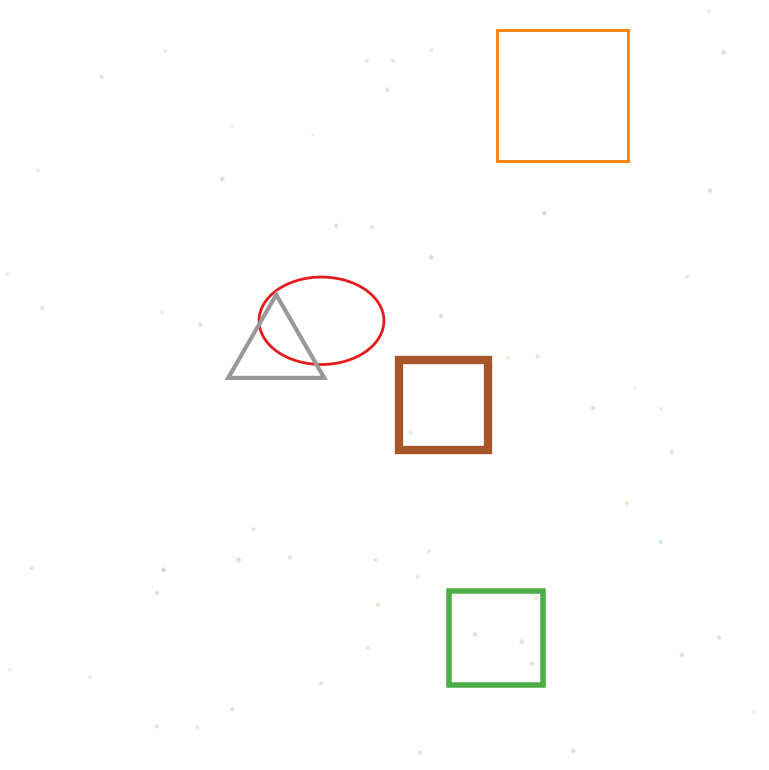[{"shape": "oval", "thickness": 1, "radius": 0.41, "center": [0.418, 0.583]}, {"shape": "square", "thickness": 2, "radius": 0.31, "center": [0.644, 0.171]}, {"shape": "square", "thickness": 1, "radius": 0.42, "center": [0.731, 0.876]}, {"shape": "square", "thickness": 3, "radius": 0.29, "center": [0.576, 0.474]}, {"shape": "triangle", "thickness": 1.5, "radius": 0.36, "center": [0.359, 0.545]}]